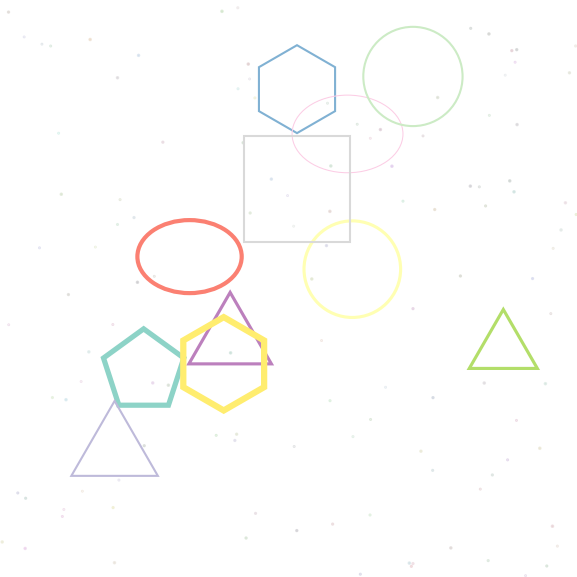[{"shape": "pentagon", "thickness": 2.5, "radius": 0.37, "center": [0.249, 0.357]}, {"shape": "circle", "thickness": 1.5, "radius": 0.42, "center": [0.61, 0.533]}, {"shape": "triangle", "thickness": 1, "radius": 0.43, "center": [0.198, 0.218]}, {"shape": "oval", "thickness": 2, "radius": 0.45, "center": [0.328, 0.555]}, {"shape": "hexagon", "thickness": 1, "radius": 0.38, "center": [0.514, 0.845]}, {"shape": "triangle", "thickness": 1.5, "radius": 0.34, "center": [0.872, 0.395]}, {"shape": "oval", "thickness": 0.5, "radius": 0.48, "center": [0.602, 0.767]}, {"shape": "square", "thickness": 1, "radius": 0.46, "center": [0.514, 0.672]}, {"shape": "triangle", "thickness": 1.5, "radius": 0.41, "center": [0.399, 0.41]}, {"shape": "circle", "thickness": 1, "radius": 0.43, "center": [0.715, 0.867]}, {"shape": "hexagon", "thickness": 3, "radius": 0.4, "center": [0.387, 0.369]}]